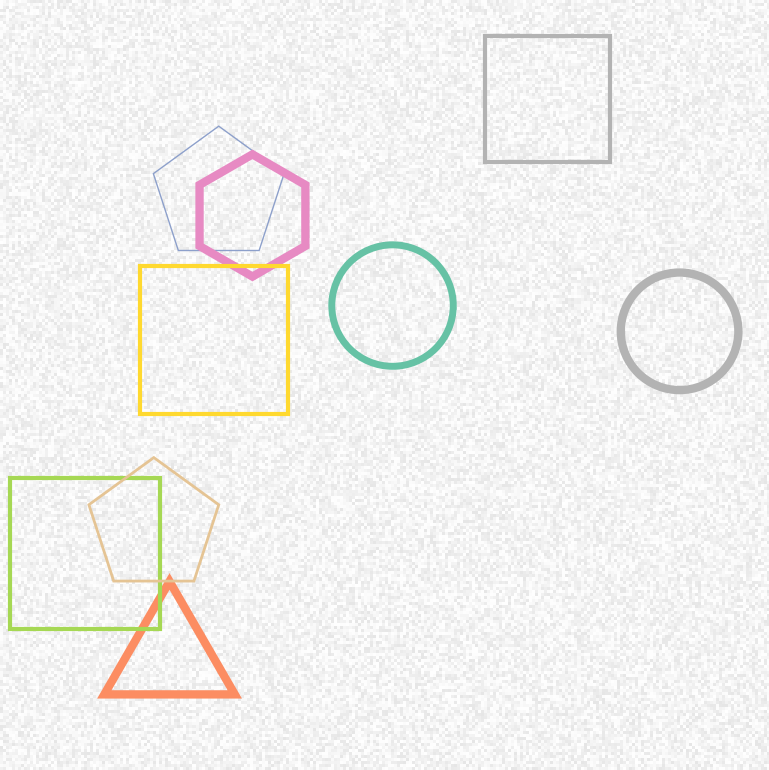[{"shape": "circle", "thickness": 2.5, "radius": 0.39, "center": [0.51, 0.603]}, {"shape": "triangle", "thickness": 3, "radius": 0.49, "center": [0.22, 0.147]}, {"shape": "pentagon", "thickness": 0.5, "radius": 0.45, "center": [0.284, 0.747]}, {"shape": "hexagon", "thickness": 3, "radius": 0.4, "center": [0.328, 0.72]}, {"shape": "square", "thickness": 1.5, "radius": 0.49, "center": [0.11, 0.281]}, {"shape": "square", "thickness": 1.5, "radius": 0.48, "center": [0.278, 0.558]}, {"shape": "pentagon", "thickness": 1, "radius": 0.44, "center": [0.2, 0.317]}, {"shape": "square", "thickness": 1.5, "radius": 0.41, "center": [0.711, 0.871]}, {"shape": "circle", "thickness": 3, "radius": 0.38, "center": [0.883, 0.57]}]